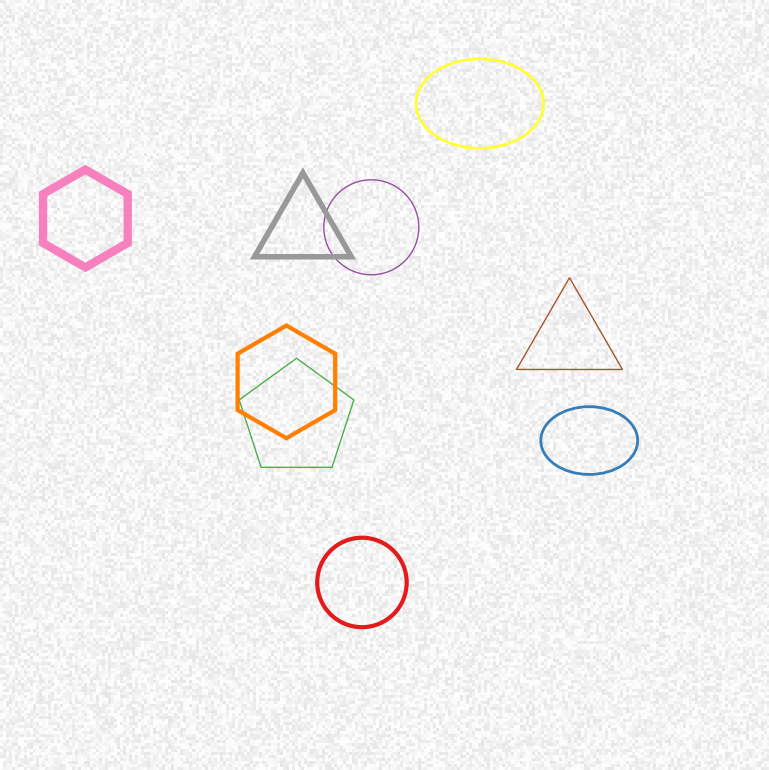[{"shape": "circle", "thickness": 1.5, "radius": 0.29, "center": [0.47, 0.244]}, {"shape": "oval", "thickness": 1, "radius": 0.31, "center": [0.765, 0.428]}, {"shape": "pentagon", "thickness": 0.5, "radius": 0.39, "center": [0.385, 0.456]}, {"shape": "circle", "thickness": 0.5, "radius": 0.31, "center": [0.482, 0.705]}, {"shape": "hexagon", "thickness": 1.5, "radius": 0.37, "center": [0.372, 0.504]}, {"shape": "oval", "thickness": 1, "radius": 0.41, "center": [0.623, 0.865]}, {"shape": "triangle", "thickness": 0.5, "radius": 0.4, "center": [0.74, 0.56]}, {"shape": "hexagon", "thickness": 3, "radius": 0.32, "center": [0.111, 0.716]}, {"shape": "triangle", "thickness": 2, "radius": 0.36, "center": [0.393, 0.703]}]